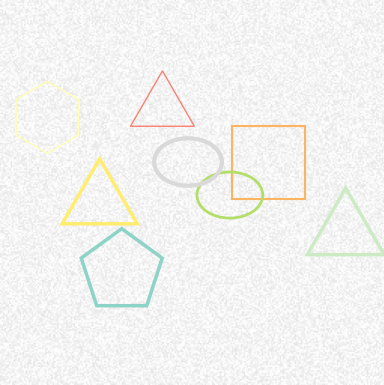[{"shape": "pentagon", "thickness": 2.5, "radius": 0.55, "center": [0.316, 0.295]}, {"shape": "hexagon", "thickness": 1, "radius": 0.47, "center": [0.123, 0.695]}, {"shape": "triangle", "thickness": 1, "radius": 0.48, "center": [0.422, 0.72]}, {"shape": "square", "thickness": 1.5, "radius": 0.47, "center": [0.697, 0.578]}, {"shape": "oval", "thickness": 2, "radius": 0.43, "center": [0.597, 0.493]}, {"shape": "oval", "thickness": 3, "radius": 0.44, "center": [0.488, 0.579]}, {"shape": "triangle", "thickness": 2.5, "radius": 0.58, "center": [0.898, 0.396]}, {"shape": "triangle", "thickness": 2.5, "radius": 0.56, "center": [0.259, 0.475]}]